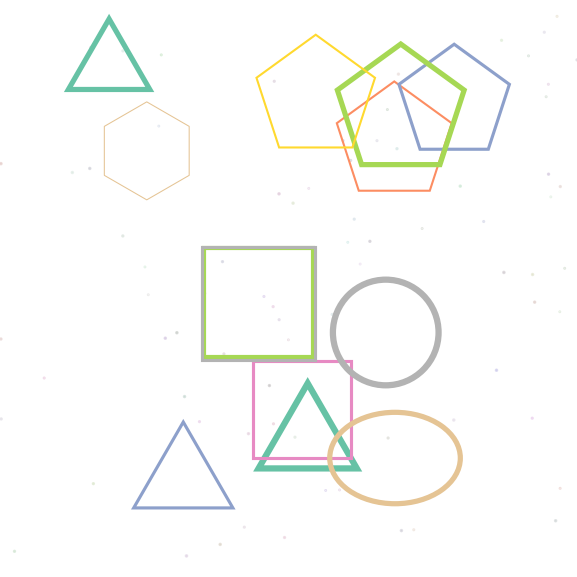[{"shape": "triangle", "thickness": 3, "radius": 0.49, "center": [0.533, 0.237]}, {"shape": "triangle", "thickness": 2.5, "radius": 0.41, "center": [0.189, 0.885]}, {"shape": "pentagon", "thickness": 1, "radius": 0.52, "center": [0.683, 0.754]}, {"shape": "triangle", "thickness": 1.5, "radius": 0.5, "center": [0.317, 0.169]}, {"shape": "pentagon", "thickness": 1.5, "radius": 0.5, "center": [0.786, 0.822]}, {"shape": "square", "thickness": 1.5, "radius": 0.42, "center": [0.523, 0.29]}, {"shape": "square", "thickness": 2, "radius": 0.47, "center": [0.448, 0.475]}, {"shape": "pentagon", "thickness": 2.5, "radius": 0.58, "center": [0.694, 0.807]}, {"shape": "pentagon", "thickness": 1, "radius": 0.54, "center": [0.547, 0.831]}, {"shape": "hexagon", "thickness": 0.5, "radius": 0.42, "center": [0.254, 0.738]}, {"shape": "oval", "thickness": 2.5, "radius": 0.57, "center": [0.684, 0.206]}, {"shape": "square", "thickness": 1.5, "radius": 0.49, "center": [0.448, 0.474]}, {"shape": "circle", "thickness": 3, "radius": 0.46, "center": [0.668, 0.423]}]